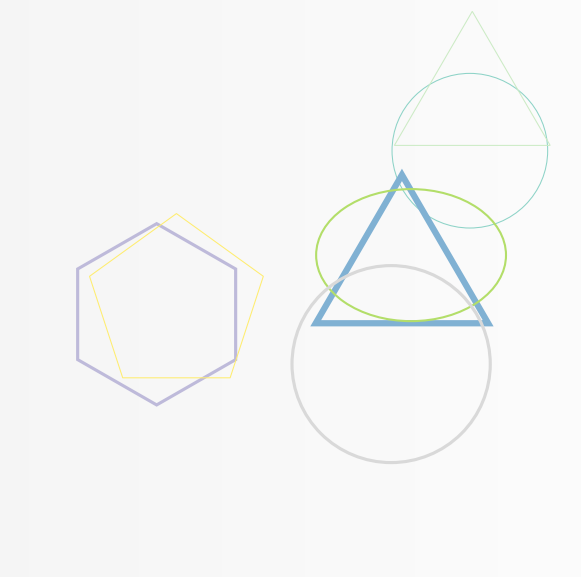[{"shape": "circle", "thickness": 0.5, "radius": 0.67, "center": [0.808, 0.738]}, {"shape": "hexagon", "thickness": 1.5, "radius": 0.78, "center": [0.27, 0.455]}, {"shape": "triangle", "thickness": 3, "radius": 0.86, "center": [0.692, 0.525]}, {"shape": "oval", "thickness": 1, "radius": 0.82, "center": [0.707, 0.557]}, {"shape": "circle", "thickness": 1.5, "radius": 0.85, "center": [0.673, 0.369]}, {"shape": "triangle", "thickness": 0.5, "radius": 0.77, "center": [0.813, 0.825]}, {"shape": "pentagon", "thickness": 0.5, "radius": 0.79, "center": [0.304, 0.472]}]